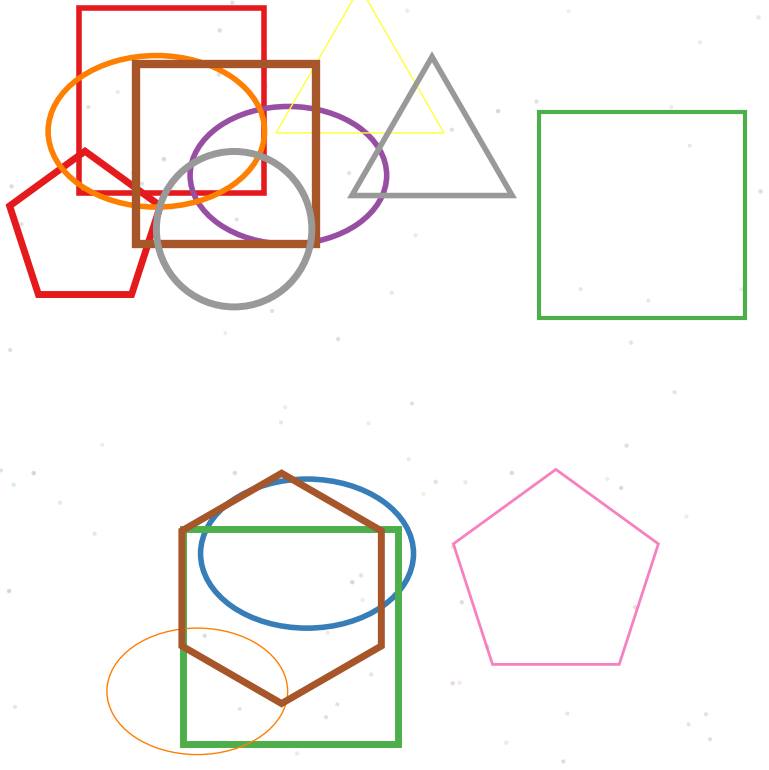[{"shape": "pentagon", "thickness": 2.5, "radius": 0.51, "center": [0.11, 0.701]}, {"shape": "square", "thickness": 2, "radius": 0.6, "center": [0.223, 0.87]}, {"shape": "oval", "thickness": 2, "radius": 0.69, "center": [0.399, 0.281]}, {"shape": "square", "thickness": 2.5, "radius": 0.7, "center": [0.377, 0.174]}, {"shape": "square", "thickness": 1.5, "radius": 0.67, "center": [0.834, 0.721]}, {"shape": "oval", "thickness": 2, "radius": 0.64, "center": [0.375, 0.772]}, {"shape": "oval", "thickness": 0.5, "radius": 0.59, "center": [0.256, 0.102]}, {"shape": "oval", "thickness": 2, "radius": 0.7, "center": [0.203, 0.829]}, {"shape": "triangle", "thickness": 0.5, "radius": 0.63, "center": [0.468, 0.89]}, {"shape": "square", "thickness": 3, "radius": 0.58, "center": [0.294, 0.8]}, {"shape": "hexagon", "thickness": 2.5, "radius": 0.75, "center": [0.366, 0.236]}, {"shape": "pentagon", "thickness": 1, "radius": 0.7, "center": [0.722, 0.25]}, {"shape": "triangle", "thickness": 2, "radius": 0.6, "center": [0.561, 0.806]}, {"shape": "circle", "thickness": 2.5, "radius": 0.5, "center": [0.304, 0.702]}]